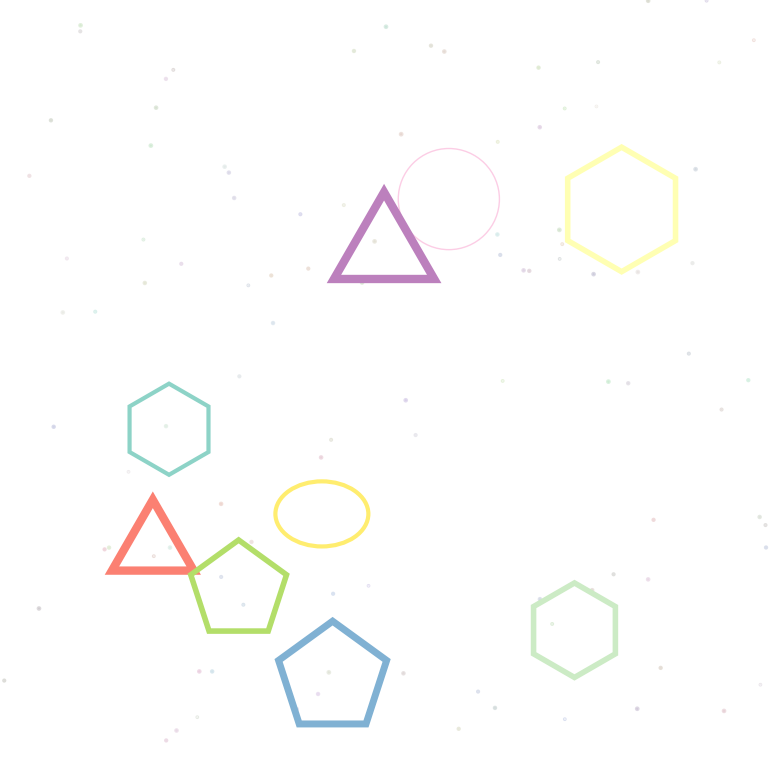[{"shape": "hexagon", "thickness": 1.5, "radius": 0.3, "center": [0.22, 0.443]}, {"shape": "hexagon", "thickness": 2, "radius": 0.4, "center": [0.807, 0.728]}, {"shape": "triangle", "thickness": 3, "radius": 0.31, "center": [0.198, 0.29]}, {"shape": "pentagon", "thickness": 2.5, "radius": 0.37, "center": [0.432, 0.119]}, {"shape": "pentagon", "thickness": 2, "radius": 0.33, "center": [0.31, 0.233]}, {"shape": "circle", "thickness": 0.5, "radius": 0.33, "center": [0.583, 0.741]}, {"shape": "triangle", "thickness": 3, "radius": 0.38, "center": [0.499, 0.675]}, {"shape": "hexagon", "thickness": 2, "radius": 0.31, "center": [0.746, 0.182]}, {"shape": "oval", "thickness": 1.5, "radius": 0.3, "center": [0.418, 0.333]}]